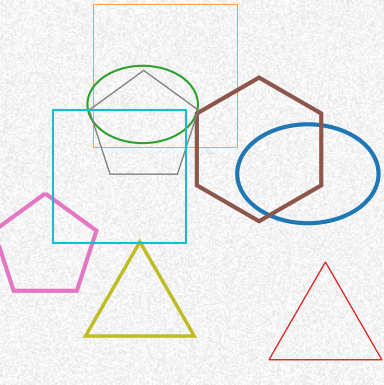[{"shape": "oval", "thickness": 3, "radius": 0.92, "center": [0.8, 0.549]}, {"shape": "square", "thickness": 0.5, "radius": 0.93, "center": [0.429, 0.804]}, {"shape": "oval", "thickness": 1.5, "radius": 0.72, "center": [0.371, 0.729]}, {"shape": "triangle", "thickness": 1, "radius": 0.85, "center": [0.845, 0.15]}, {"shape": "hexagon", "thickness": 3, "radius": 0.93, "center": [0.673, 0.612]}, {"shape": "pentagon", "thickness": 3, "radius": 0.7, "center": [0.118, 0.358]}, {"shape": "pentagon", "thickness": 1, "radius": 0.75, "center": [0.373, 0.668]}, {"shape": "triangle", "thickness": 2.5, "radius": 0.82, "center": [0.363, 0.209]}, {"shape": "square", "thickness": 1.5, "radius": 0.86, "center": [0.31, 0.542]}]